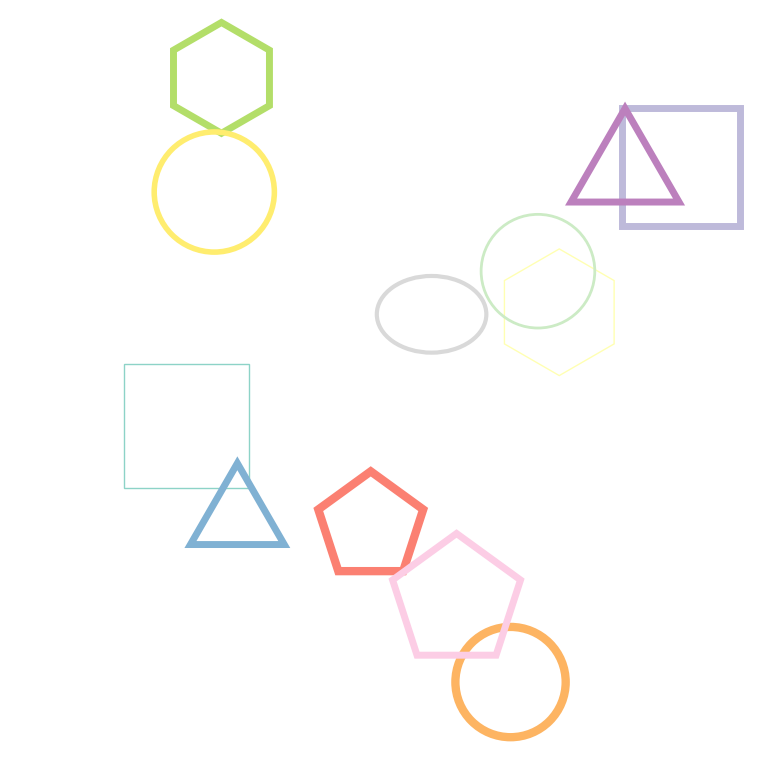[{"shape": "square", "thickness": 0.5, "radius": 0.4, "center": [0.242, 0.447]}, {"shape": "hexagon", "thickness": 0.5, "radius": 0.41, "center": [0.726, 0.594]}, {"shape": "square", "thickness": 2.5, "radius": 0.38, "center": [0.884, 0.783]}, {"shape": "pentagon", "thickness": 3, "radius": 0.36, "center": [0.481, 0.316]}, {"shape": "triangle", "thickness": 2.5, "radius": 0.35, "center": [0.308, 0.328]}, {"shape": "circle", "thickness": 3, "radius": 0.36, "center": [0.663, 0.114]}, {"shape": "hexagon", "thickness": 2.5, "radius": 0.36, "center": [0.288, 0.899]}, {"shape": "pentagon", "thickness": 2.5, "radius": 0.44, "center": [0.593, 0.22]}, {"shape": "oval", "thickness": 1.5, "radius": 0.36, "center": [0.56, 0.592]}, {"shape": "triangle", "thickness": 2.5, "radius": 0.4, "center": [0.812, 0.778]}, {"shape": "circle", "thickness": 1, "radius": 0.37, "center": [0.699, 0.648]}, {"shape": "circle", "thickness": 2, "radius": 0.39, "center": [0.278, 0.751]}]